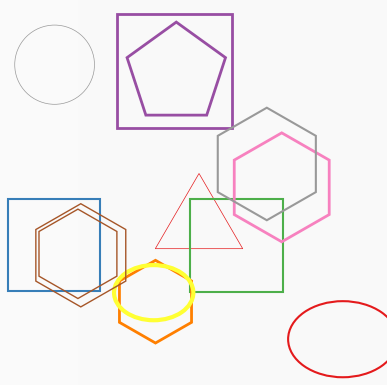[{"shape": "triangle", "thickness": 0.5, "radius": 0.65, "center": [0.514, 0.419]}, {"shape": "oval", "thickness": 1.5, "radius": 0.71, "center": [0.885, 0.119]}, {"shape": "square", "thickness": 1.5, "radius": 0.6, "center": [0.139, 0.363]}, {"shape": "square", "thickness": 1.5, "radius": 0.6, "center": [0.61, 0.362]}, {"shape": "pentagon", "thickness": 2, "radius": 0.67, "center": [0.455, 0.809]}, {"shape": "square", "thickness": 2, "radius": 0.74, "center": [0.45, 0.816]}, {"shape": "hexagon", "thickness": 2, "radius": 0.54, "center": [0.401, 0.216]}, {"shape": "oval", "thickness": 3, "radius": 0.51, "center": [0.397, 0.24]}, {"shape": "hexagon", "thickness": 1, "radius": 0.67, "center": [0.209, 0.337]}, {"shape": "hexagon", "thickness": 1, "radius": 0.58, "center": [0.201, 0.341]}, {"shape": "hexagon", "thickness": 2, "radius": 0.71, "center": [0.727, 0.513]}, {"shape": "circle", "thickness": 0.5, "radius": 0.51, "center": [0.141, 0.832]}, {"shape": "hexagon", "thickness": 1.5, "radius": 0.73, "center": [0.689, 0.574]}]